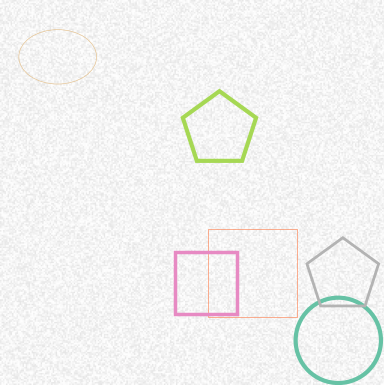[{"shape": "circle", "thickness": 3, "radius": 0.55, "center": [0.879, 0.116]}, {"shape": "square", "thickness": 0.5, "radius": 0.57, "center": [0.655, 0.29]}, {"shape": "square", "thickness": 2.5, "radius": 0.4, "center": [0.534, 0.265]}, {"shape": "pentagon", "thickness": 3, "radius": 0.5, "center": [0.57, 0.663]}, {"shape": "oval", "thickness": 0.5, "radius": 0.5, "center": [0.15, 0.852]}, {"shape": "pentagon", "thickness": 2, "radius": 0.49, "center": [0.89, 0.285]}]